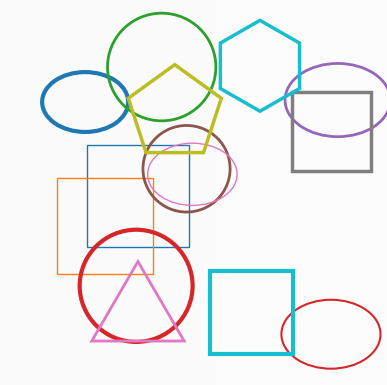[{"shape": "oval", "thickness": 3, "radius": 0.56, "center": [0.22, 0.735]}, {"shape": "square", "thickness": 1, "radius": 0.66, "center": [0.356, 0.491]}, {"shape": "square", "thickness": 1, "radius": 0.62, "center": [0.271, 0.413]}, {"shape": "circle", "thickness": 2, "radius": 0.7, "center": [0.417, 0.826]}, {"shape": "oval", "thickness": 1.5, "radius": 0.64, "center": [0.854, 0.132]}, {"shape": "circle", "thickness": 3, "radius": 0.73, "center": [0.351, 0.258]}, {"shape": "oval", "thickness": 2, "radius": 0.68, "center": [0.871, 0.74]}, {"shape": "circle", "thickness": 2, "radius": 0.56, "center": [0.481, 0.562]}, {"shape": "oval", "thickness": 1, "radius": 0.58, "center": [0.496, 0.547]}, {"shape": "triangle", "thickness": 2, "radius": 0.69, "center": [0.356, 0.183]}, {"shape": "square", "thickness": 2.5, "radius": 0.51, "center": [0.854, 0.659]}, {"shape": "pentagon", "thickness": 2.5, "radius": 0.63, "center": [0.451, 0.706]}, {"shape": "square", "thickness": 3, "radius": 0.54, "center": [0.649, 0.189]}, {"shape": "hexagon", "thickness": 2.5, "radius": 0.59, "center": [0.671, 0.829]}]